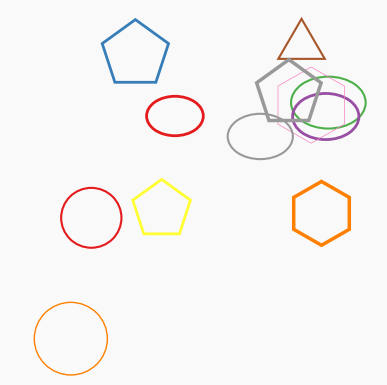[{"shape": "oval", "thickness": 2, "radius": 0.37, "center": [0.451, 0.699]}, {"shape": "circle", "thickness": 1.5, "radius": 0.39, "center": [0.236, 0.434]}, {"shape": "pentagon", "thickness": 2, "radius": 0.45, "center": [0.349, 0.859]}, {"shape": "oval", "thickness": 1.5, "radius": 0.48, "center": [0.847, 0.734]}, {"shape": "oval", "thickness": 2, "radius": 0.43, "center": [0.841, 0.697]}, {"shape": "hexagon", "thickness": 2.5, "radius": 0.41, "center": [0.83, 0.446]}, {"shape": "circle", "thickness": 1, "radius": 0.47, "center": [0.183, 0.12]}, {"shape": "pentagon", "thickness": 2, "radius": 0.39, "center": [0.417, 0.456]}, {"shape": "triangle", "thickness": 1.5, "radius": 0.35, "center": [0.778, 0.882]}, {"shape": "hexagon", "thickness": 0.5, "radius": 0.49, "center": [0.803, 0.727]}, {"shape": "pentagon", "thickness": 2.5, "radius": 0.44, "center": [0.745, 0.758]}, {"shape": "oval", "thickness": 1.5, "radius": 0.42, "center": [0.672, 0.646]}]